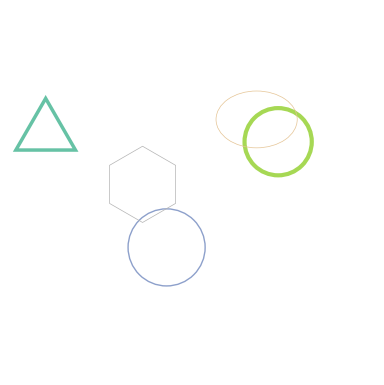[{"shape": "triangle", "thickness": 2.5, "radius": 0.45, "center": [0.119, 0.655]}, {"shape": "circle", "thickness": 1, "radius": 0.5, "center": [0.433, 0.357]}, {"shape": "circle", "thickness": 3, "radius": 0.44, "center": [0.722, 0.632]}, {"shape": "oval", "thickness": 0.5, "radius": 0.53, "center": [0.667, 0.69]}, {"shape": "hexagon", "thickness": 0.5, "radius": 0.49, "center": [0.37, 0.521]}]